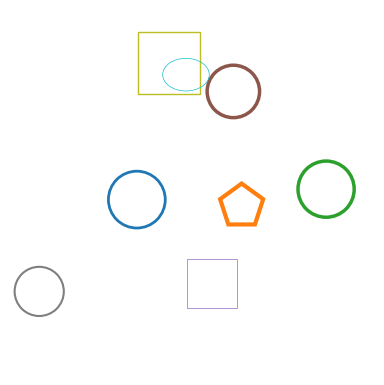[{"shape": "circle", "thickness": 2, "radius": 0.37, "center": [0.355, 0.482]}, {"shape": "pentagon", "thickness": 3, "radius": 0.29, "center": [0.628, 0.465]}, {"shape": "circle", "thickness": 2.5, "radius": 0.36, "center": [0.847, 0.509]}, {"shape": "square", "thickness": 0.5, "radius": 0.32, "center": [0.551, 0.264]}, {"shape": "circle", "thickness": 2.5, "radius": 0.34, "center": [0.606, 0.763]}, {"shape": "circle", "thickness": 1.5, "radius": 0.32, "center": [0.102, 0.243]}, {"shape": "square", "thickness": 1, "radius": 0.4, "center": [0.439, 0.836]}, {"shape": "oval", "thickness": 0.5, "radius": 0.3, "center": [0.483, 0.806]}]